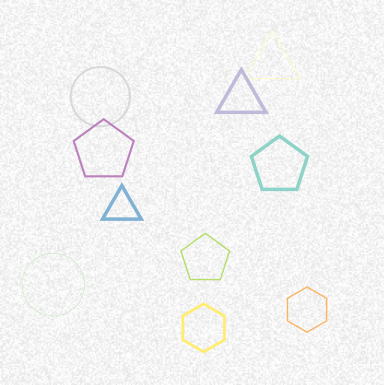[{"shape": "pentagon", "thickness": 2.5, "radius": 0.38, "center": [0.726, 0.57]}, {"shape": "triangle", "thickness": 0.5, "radius": 0.42, "center": [0.707, 0.837]}, {"shape": "triangle", "thickness": 2.5, "radius": 0.37, "center": [0.627, 0.745]}, {"shape": "triangle", "thickness": 2.5, "radius": 0.29, "center": [0.316, 0.46]}, {"shape": "hexagon", "thickness": 1, "radius": 0.29, "center": [0.798, 0.196]}, {"shape": "pentagon", "thickness": 1, "radius": 0.33, "center": [0.533, 0.328]}, {"shape": "circle", "thickness": 1.5, "radius": 0.38, "center": [0.261, 0.749]}, {"shape": "pentagon", "thickness": 1.5, "radius": 0.41, "center": [0.269, 0.608]}, {"shape": "circle", "thickness": 0.5, "radius": 0.41, "center": [0.138, 0.261]}, {"shape": "hexagon", "thickness": 2, "radius": 0.31, "center": [0.529, 0.148]}]